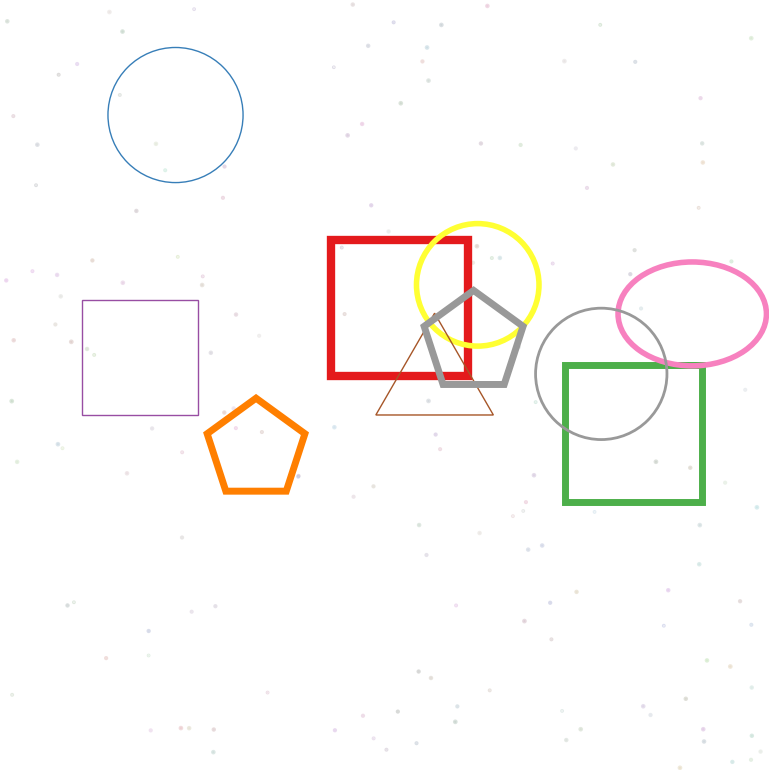[{"shape": "square", "thickness": 3, "radius": 0.44, "center": [0.519, 0.6]}, {"shape": "circle", "thickness": 0.5, "radius": 0.44, "center": [0.228, 0.851]}, {"shape": "square", "thickness": 2.5, "radius": 0.45, "center": [0.823, 0.437]}, {"shape": "square", "thickness": 0.5, "radius": 0.37, "center": [0.182, 0.536]}, {"shape": "pentagon", "thickness": 2.5, "radius": 0.33, "center": [0.333, 0.416]}, {"shape": "circle", "thickness": 2, "radius": 0.4, "center": [0.62, 0.63]}, {"shape": "triangle", "thickness": 0.5, "radius": 0.44, "center": [0.564, 0.505]}, {"shape": "oval", "thickness": 2, "radius": 0.48, "center": [0.899, 0.592]}, {"shape": "circle", "thickness": 1, "radius": 0.43, "center": [0.781, 0.514]}, {"shape": "pentagon", "thickness": 2.5, "radius": 0.34, "center": [0.615, 0.555]}]